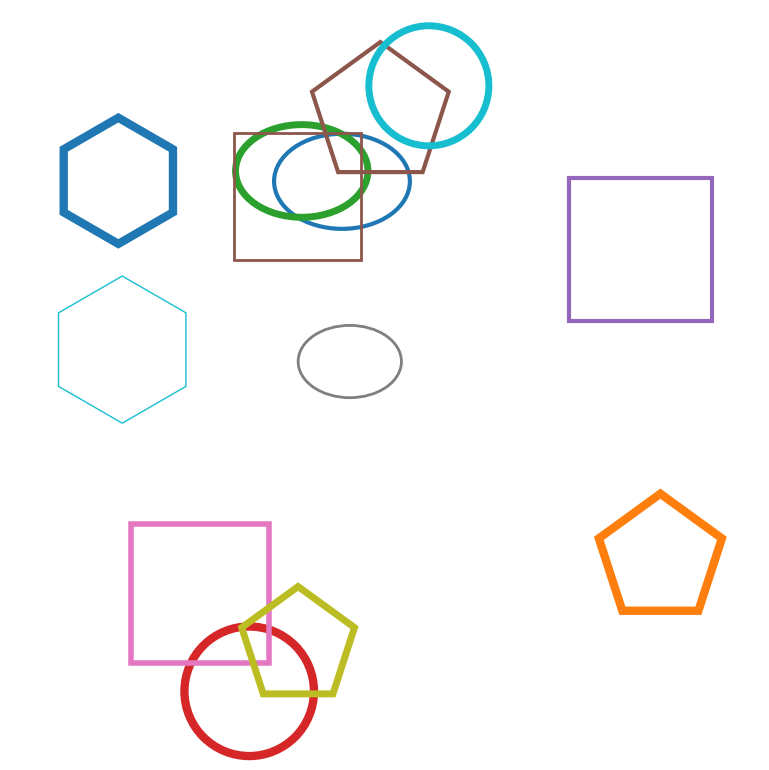[{"shape": "oval", "thickness": 1.5, "radius": 0.44, "center": [0.444, 0.765]}, {"shape": "hexagon", "thickness": 3, "radius": 0.41, "center": [0.154, 0.765]}, {"shape": "pentagon", "thickness": 3, "radius": 0.42, "center": [0.858, 0.275]}, {"shape": "oval", "thickness": 2.5, "radius": 0.43, "center": [0.392, 0.778]}, {"shape": "circle", "thickness": 3, "radius": 0.42, "center": [0.324, 0.102]}, {"shape": "square", "thickness": 1.5, "radius": 0.46, "center": [0.832, 0.676]}, {"shape": "square", "thickness": 1, "radius": 0.41, "center": [0.387, 0.745]}, {"shape": "pentagon", "thickness": 1.5, "radius": 0.47, "center": [0.494, 0.852]}, {"shape": "square", "thickness": 2, "radius": 0.45, "center": [0.26, 0.229]}, {"shape": "oval", "thickness": 1, "radius": 0.34, "center": [0.454, 0.53]}, {"shape": "pentagon", "thickness": 2.5, "radius": 0.39, "center": [0.387, 0.161]}, {"shape": "circle", "thickness": 2.5, "radius": 0.39, "center": [0.557, 0.889]}, {"shape": "hexagon", "thickness": 0.5, "radius": 0.48, "center": [0.159, 0.546]}]